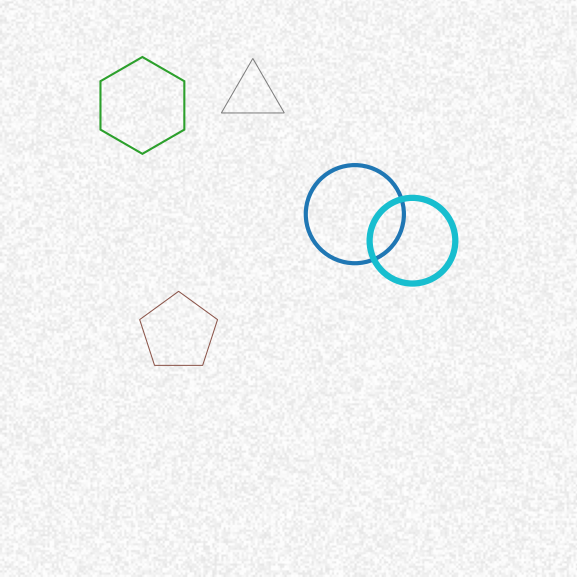[{"shape": "circle", "thickness": 2, "radius": 0.42, "center": [0.614, 0.628]}, {"shape": "hexagon", "thickness": 1, "radius": 0.42, "center": [0.247, 0.817]}, {"shape": "pentagon", "thickness": 0.5, "radius": 0.35, "center": [0.309, 0.424]}, {"shape": "triangle", "thickness": 0.5, "radius": 0.31, "center": [0.438, 0.835]}, {"shape": "circle", "thickness": 3, "radius": 0.37, "center": [0.714, 0.582]}]